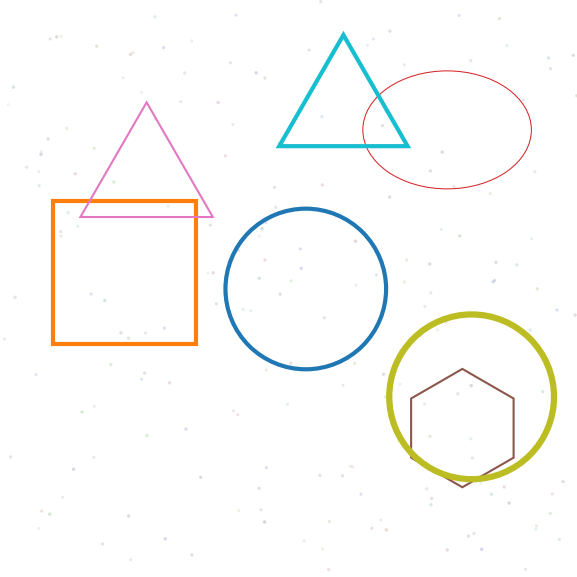[{"shape": "circle", "thickness": 2, "radius": 0.7, "center": [0.529, 0.499]}, {"shape": "square", "thickness": 2, "radius": 0.62, "center": [0.216, 0.527]}, {"shape": "oval", "thickness": 0.5, "radius": 0.73, "center": [0.774, 0.774]}, {"shape": "hexagon", "thickness": 1, "radius": 0.51, "center": [0.801, 0.258]}, {"shape": "triangle", "thickness": 1, "radius": 0.66, "center": [0.254, 0.69]}, {"shape": "circle", "thickness": 3, "radius": 0.71, "center": [0.817, 0.312]}, {"shape": "triangle", "thickness": 2, "radius": 0.64, "center": [0.595, 0.81]}]